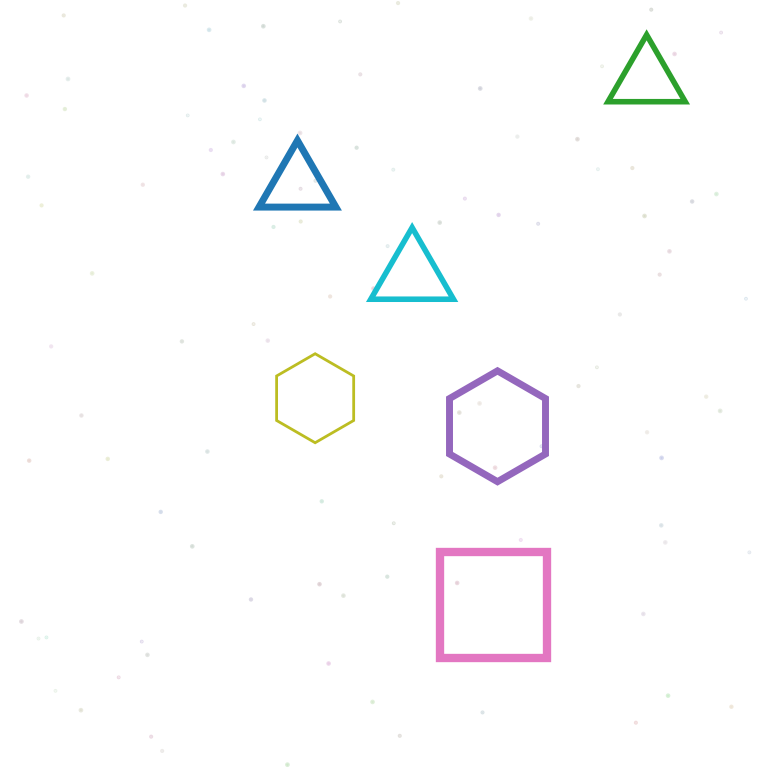[{"shape": "triangle", "thickness": 2.5, "radius": 0.29, "center": [0.386, 0.76]}, {"shape": "triangle", "thickness": 2, "radius": 0.29, "center": [0.84, 0.897]}, {"shape": "hexagon", "thickness": 2.5, "radius": 0.36, "center": [0.646, 0.446]}, {"shape": "square", "thickness": 3, "radius": 0.35, "center": [0.641, 0.215]}, {"shape": "hexagon", "thickness": 1, "radius": 0.29, "center": [0.409, 0.483]}, {"shape": "triangle", "thickness": 2, "radius": 0.31, "center": [0.535, 0.642]}]